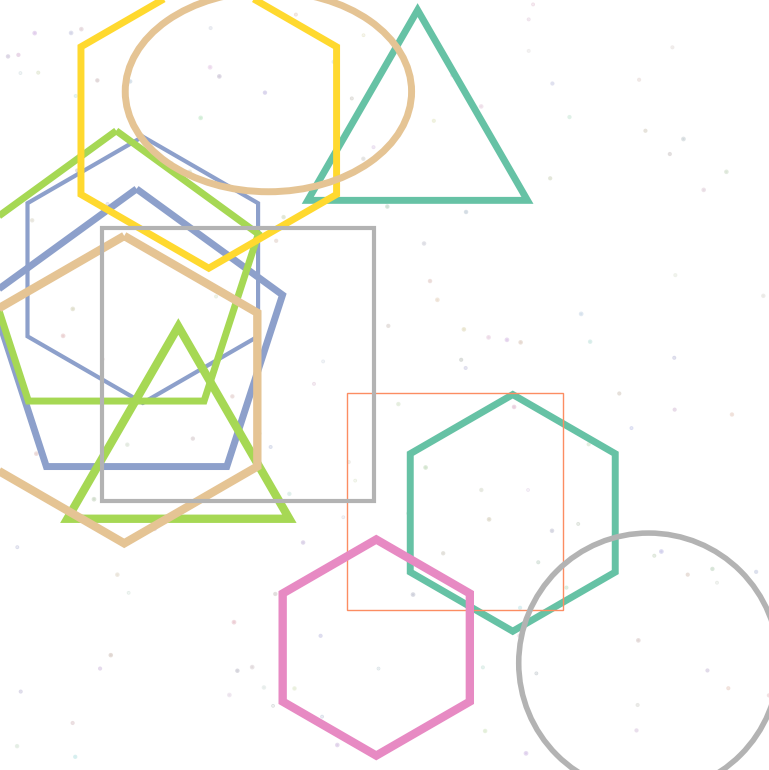[{"shape": "hexagon", "thickness": 2.5, "radius": 0.77, "center": [0.666, 0.334]}, {"shape": "triangle", "thickness": 2.5, "radius": 0.82, "center": [0.542, 0.822]}, {"shape": "square", "thickness": 0.5, "radius": 0.7, "center": [0.591, 0.349]}, {"shape": "pentagon", "thickness": 2.5, "radius": 1.0, "center": [0.177, 0.555]}, {"shape": "hexagon", "thickness": 1.5, "radius": 0.86, "center": [0.185, 0.65]}, {"shape": "hexagon", "thickness": 3, "radius": 0.7, "center": [0.489, 0.159]}, {"shape": "triangle", "thickness": 3, "radius": 0.83, "center": [0.232, 0.41]}, {"shape": "pentagon", "thickness": 2.5, "radius": 0.97, "center": [0.151, 0.636]}, {"shape": "hexagon", "thickness": 2.5, "radius": 0.96, "center": [0.271, 0.843]}, {"shape": "hexagon", "thickness": 3, "radius": 1.0, "center": [0.161, 0.494]}, {"shape": "oval", "thickness": 2.5, "radius": 0.93, "center": [0.349, 0.881]}, {"shape": "circle", "thickness": 2, "radius": 0.84, "center": [0.842, 0.139]}, {"shape": "square", "thickness": 1.5, "radius": 0.89, "center": [0.309, 0.526]}]